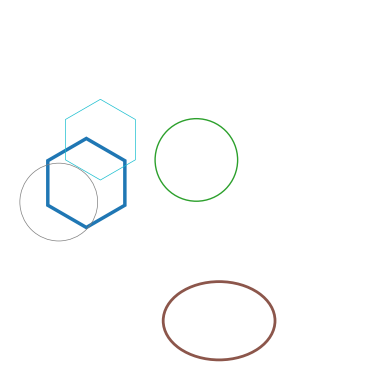[{"shape": "hexagon", "thickness": 2.5, "radius": 0.58, "center": [0.224, 0.525]}, {"shape": "circle", "thickness": 1, "radius": 0.54, "center": [0.51, 0.585]}, {"shape": "oval", "thickness": 2, "radius": 0.73, "center": [0.569, 0.167]}, {"shape": "circle", "thickness": 0.5, "radius": 0.51, "center": [0.153, 0.475]}, {"shape": "hexagon", "thickness": 0.5, "radius": 0.52, "center": [0.261, 0.637]}]